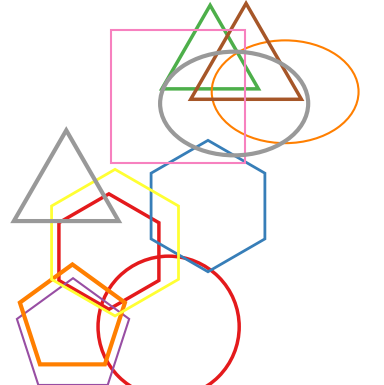[{"shape": "circle", "thickness": 2.5, "radius": 0.92, "center": [0.438, 0.151]}, {"shape": "hexagon", "thickness": 2.5, "radius": 0.75, "center": [0.283, 0.347]}, {"shape": "hexagon", "thickness": 2, "radius": 0.85, "center": [0.54, 0.465]}, {"shape": "triangle", "thickness": 2.5, "radius": 0.72, "center": [0.546, 0.842]}, {"shape": "pentagon", "thickness": 1.5, "radius": 0.77, "center": [0.19, 0.124]}, {"shape": "pentagon", "thickness": 3, "radius": 0.72, "center": [0.188, 0.17]}, {"shape": "oval", "thickness": 1.5, "radius": 0.95, "center": [0.741, 0.762]}, {"shape": "hexagon", "thickness": 2, "radius": 0.95, "center": [0.299, 0.37]}, {"shape": "triangle", "thickness": 2.5, "radius": 0.83, "center": [0.639, 0.825]}, {"shape": "square", "thickness": 1.5, "radius": 0.86, "center": [0.462, 0.748]}, {"shape": "oval", "thickness": 3, "radius": 0.96, "center": [0.608, 0.731]}, {"shape": "triangle", "thickness": 3, "radius": 0.79, "center": [0.172, 0.504]}]